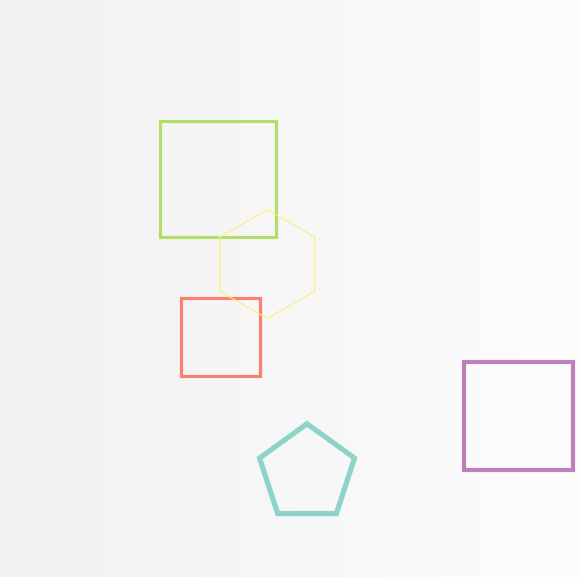[{"shape": "pentagon", "thickness": 2.5, "radius": 0.43, "center": [0.528, 0.179]}, {"shape": "square", "thickness": 1.5, "radius": 0.34, "center": [0.379, 0.415]}, {"shape": "square", "thickness": 1.5, "radius": 0.5, "center": [0.376, 0.689]}, {"shape": "square", "thickness": 2, "radius": 0.47, "center": [0.892, 0.279]}, {"shape": "hexagon", "thickness": 0.5, "radius": 0.47, "center": [0.46, 0.542]}]